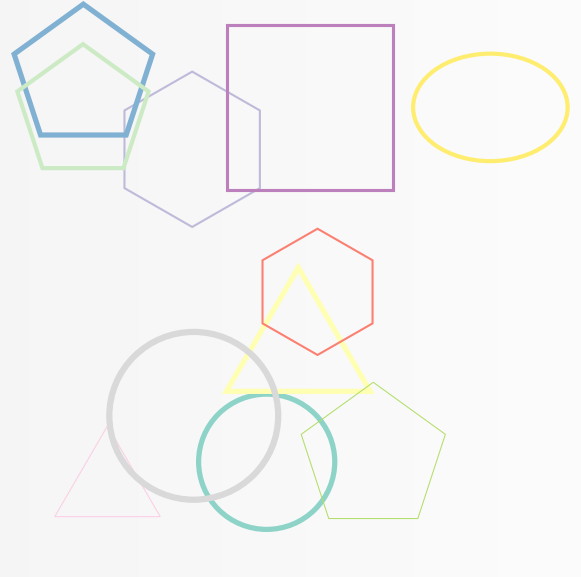[{"shape": "circle", "thickness": 2.5, "radius": 0.59, "center": [0.459, 0.2]}, {"shape": "triangle", "thickness": 2.5, "radius": 0.71, "center": [0.513, 0.393]}, {"shape": "hexagon", "thickness": 1, "radius": 0.67, "center": [0.331, 0.741]}, {"shape": "hexagon", "thickness": 1, "radius": 0.55, "center": [0.546, 0.494]}, {"shape": "pentagon", "thickness": 2.5, "radius": 0.63, "center": [0.143, 0.867]}, {"shape": "pentagon", "thickness": 0.5, "radius": 0.65, "center": [0.642, 0.207]}, {"shape": "triangle", "thickness": 0.5, "radius": 0.52, "center": [0.185, 0.157]}, {"shape": "circle", "thickness": 3, "radius": 0.73, "center": [0.333, 0.279]}, {"shape": "square", "thickness": 1.5, "radius": 0.71, "center": [0.533, 0.813]}, {"shape": "pentagon", "thickness": 2, "radius": 0.59, "center": [0.143, 0.804]}, {"shape": "oval", "thickness": 2, "radius": 0.66, "center": [0.844, 0.813]}]